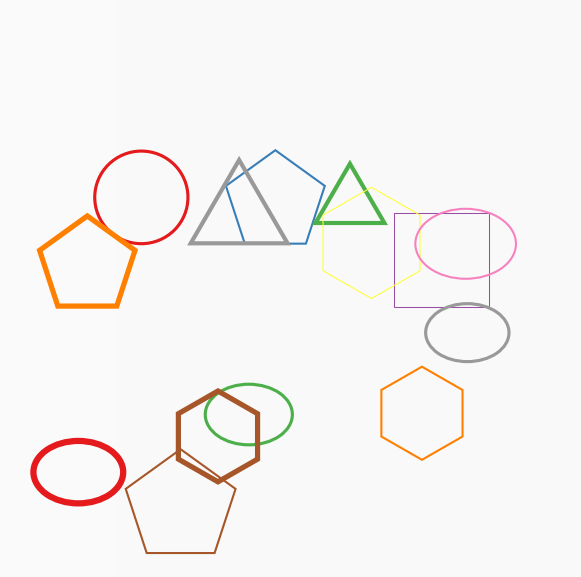[{"shape": "circle", "thickness": 1.5, "radius": 0.4, "center": [0.243, 0.657]}, {"shape": "oval", "thickness": 3, "radius": 0.39, "center": [0.135, 0.182]}, {"shape": "pentagon", "thickness": 1, "radius": 0.45, "center": [0.474, 0.65]}, {"shape": "triangle", "thickness": 2, "radius": 0.34, "center": [0.602, 0.647]}, {"shape": "oval", "thickness": 1.5, "radius": 0.37, "center": [0.428, 0.281]}, {"shape": "square", "thickness": 0.5, "radius": 0.41, "center": [0.76, 0.549]}, {"shape": "pentagon", "thickness": 2.5, "radius": 0.43, "center": [0.15, 0.539]}, {"shape": "hexagon", "thickness": 1, "radius": 0.4, "center": [0.726, 0.284]}, {"shape": "hexagon", "thickness": 0.5, "radius": 0.48, "center": [0.639, 0.578]}, {"shape": "hexagon", "thickness": 2.5, "radius": 0.39, "center": [0.375, 0.243]}, {"shape": "pentagon", "thickness": 1, "radius": 0.5, "center": [0.311, 0.122]}, {"shape": "oval", "thickness": 1, "radius": 0.43, "center": [0.801, 0.577]}, {"shape": "oval", "thickness": 1.5, "radius": 0.36, "center": [0.804, 0.423]}, {"shape": "triangle", "thickness": 2, "radius": 0.48, "center": [0.411, 0.626]}]